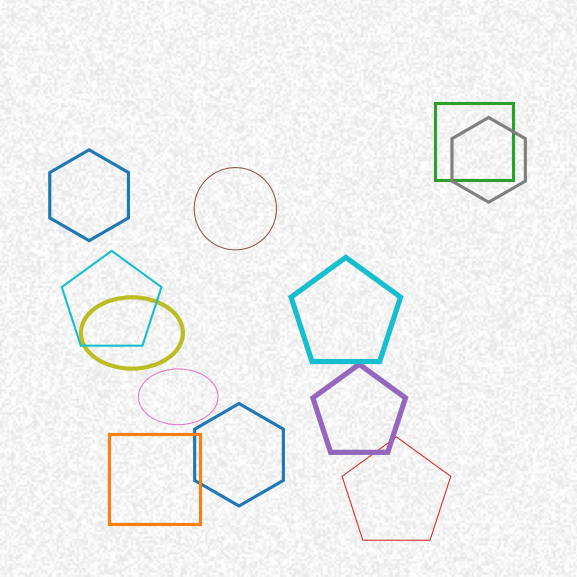[{"shape": "hexagon", "thickness": 1.5, "radius": 0.44, "center": [0.414, 0.212]}, {"shape": "hexagon", "thickness": 1.5, "radius": 0.39, "center": [0.154, 0.661]}, {"shape": "square", "thickness": 1.5, "radius": 0.39, "center": [0.267, 0.17]}, {"shape": "square", "thickness": 1.5, "radius": 0.34, "center": [0.821, 0.754]}, {"shape": "pentagon", "thickness": 0.5, "radius": 0.49, "center": [0.686, 0.144]}, {"shape": "pentagon", "thickness": 2.5, "radius": 0.42, "center": [0.622, 0.284]}, {"shape": "circle", "thickness": 0.5, "radius": 0.36, "center": [0.408, 0.638]}, {"shape": "oval", "thickness": 0.5, "radius": 0.34, "center": [0.309, 0.312]}, {"shape": "hexagon", "thickness": 1.5, "radius": 0.37, "center": [0.846, 0.722]}, {"shape": "oval", "thickness": 2, "radius": 0.44, "center": [0.228, 0.423]}, {"shape": "pentagon", "thickness": 1, "radius": 0.45, "center": [0.193, 0.474]}, {"shape": "pentagon", "thickness": 2.5, "radius": 0.5, "center": [0.599, 0.454]}]